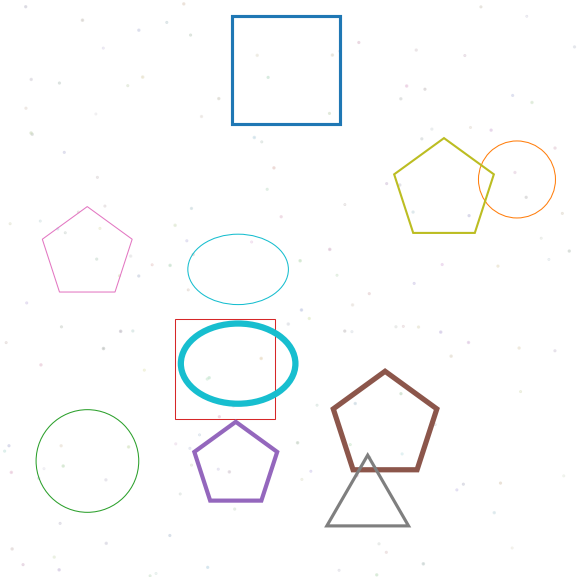[{"shape": "square", "thickness": 1.5, "radius": 0.47, "center": [0.495, 0.879]}, {"shape": "circle", "thickness": 0.5, "radius": 0.33, "center": [0.895, 0.688]}, {"shape": "circle", "thickness": 0.5, "radius": 0.44, "center": [0.151, 0.201]}, {"shape": "square", "thickness": 0.5, "radius": 0.43, "center": [0.39, 0.36]}, {"shape": "pentagon", "thickness": 2, "radius": 0.38, "center": [0.408, 0.193]}, {"shape": "pentagon", "thickness": 2.5, "radius": 0.47, "center": [0.667, 0.262]}, {"shape": "pentagon", "thickness": 0.5, "radius": 0.41, "center": [0.151, 0.56]}, {"shape": "triangle", "thickness": 1.5, "radius": 0.41, "center": [0.637, 0.129]}, {"shape": "pentagon", "thickness": 1, "radius": 0.45, "center": [0.769, 0.669]}, {"shape": "oval", "thickness": 3, "radius": 0.5, "center": [0.412, 0.369]}, {"shape": "oval", "thickness": 0.5, "radius": 0.44, "center": [0.412, 0.533]}]